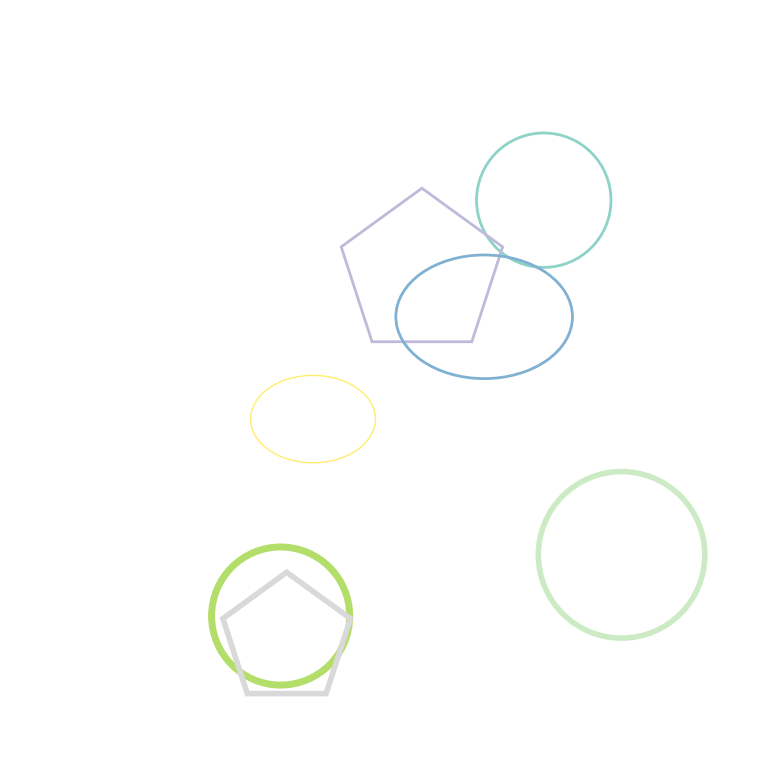[{"shape": "circle", "thickness": 1, "radius": 0.44, "center": [0.706, 0.74]}, {"shape": "pentagon", "thickness": 1, "radius": 0.55, "center": [0.548, 0.645]}, {"shape": "oval", "thickness": 1, "radius": 0.57, "center": [0.629, 0.589]}, {"shape": "circle", "thickness": 2.5, "radius": 0.45, "center": [0.364, 0.2]}, {"shape": "pentagon", "thickness": 2, "radius": 0.44, "center": [0.372, 0.17]}, {"shape": "circle", "thickness": 2, "radius": 0.54, "center": [0.807, 0.279]}, {"shape": "oval", "thickness": 0.5, "radius": 0.41, "center": [0.407, 0.456]}]